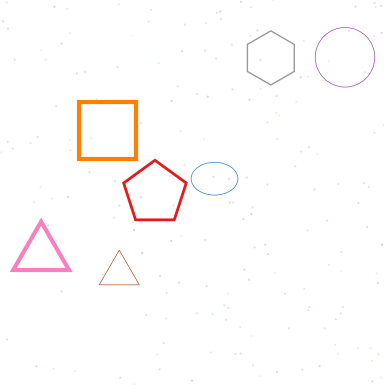[{"shape": "pentagon", "thickness": 2, "radius": 0.43, "center": [0.402, 0.498]}, {"shape": "oval", "thickness": 0.5, "radius": 0.3, "center": [0.557, 0.536]}, {"shape": "circle", "thickness": 0.5, "radius": 0.39, "center": [0.896, 0.851]}, {"shape": "square", "thickness": 3, "radius": 0.37, "center": [0.279, 0.661]}, {"shape": "triangle", "thickness": 0.5, "radius": 0.3, "center": [0.31, 0.29]}, {"shape": "triangle", "thickness": 3, "radius": 0.42, "center": [0.107, 0.341]}, {"shape": "hexagon", "thickness": 1, "radius": 0.35, "center": [0.703, 0.85]}]